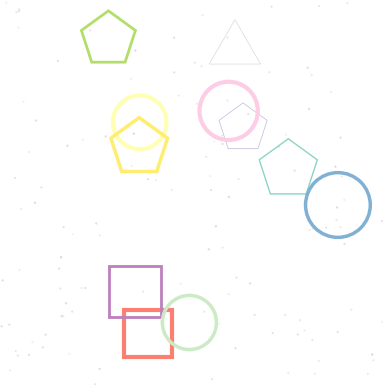[{"shape": "pentagon", "thickness": 1, "radius": 0.4, "center": [0.749, 0.56]}, {"shape": "circle", "thickness": 3, "radius": 0.35, "center": [0.363, 0.682]}, {"shape": "pentagon", "thickness": 0.5, "radius": 0.33, "center": [0.631, 0.667]}, {"shape": "square", "thickness": 3, "radius": 0.31, "center": [0.384, 0.133]}, {"shape": "circle", "thickness": 2.5, "radius": 0.42, "center": [0.878, 0.468]}, {"shape": "pentagon", "thickness": 2, "radius": 0.37, "center": [0.282, 0.898]}, {"shape": "circle", "thickness": 3, "radius": 0.38, "center": [0.594, 0.712]}, {"shape": "triangle", "thickness": 0.5, "radius": 0.38, "center": [0.61, 0.872]}, {"shape": "square", "thickness": 2, "radius": 0.34, "center": [0.351, 0.242]}, {"shape": "circle", "thickness": 2.5, "radius": 0.35, "center": [0.492, 0.162]}, {"shape": "pentagon", "thickness": 2.5, "radius": 0.39, "center": [0.362, 0.617]}]